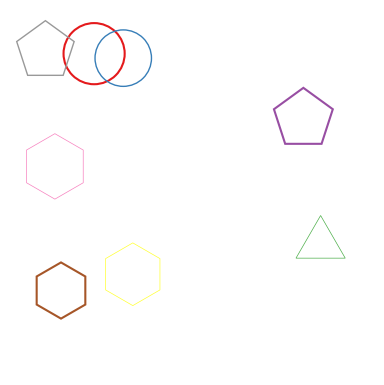[{"shape": "circle", "thickness": 1.5, "radius": 0.4, "center": [0.244, 0.861]}, {"shape": "circle", "thickness": 1, "radius": 0.37, "center": [0.32, 0.849]}, {"shape": "triangle", "thickness": 0.5, "radius": 0.37, "center": [0.833, 0.366]}, {"shape": "pentagon", "thickness": 1.5, "radius": 0.4, "center": [0.788, 0.691]}, {"shape": "hexagon", "thickness": 0.5, "radius": 0.41, "center": [0.345, 0.288]}, {"shape": "hexagon", "thickness": 1.5, "radius": 0.36, "center": [0.158, 0.245]}, {"shape": "hexagon", "thickness": 0.5, "radius": 0.43, "center": [0.143, 0.568]}, {"shape": "pentagon", "thickness": 1, "radius": 0.39, "center": [0.118, 0.868]}]